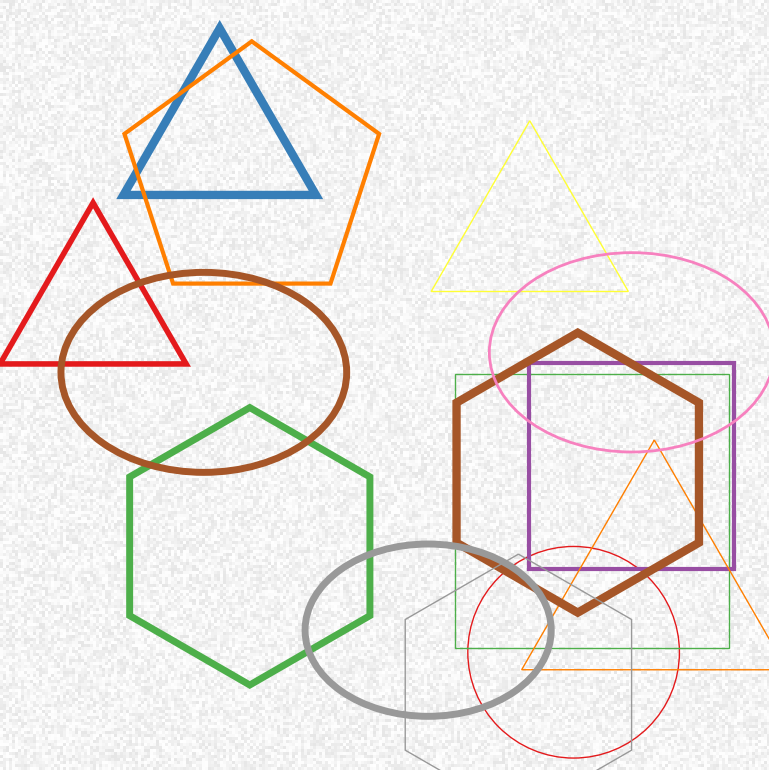[{"shape": "triangle", "thickness": 2, "radius": 0.7, "center": [0.121, 0.597]}, {"shape": "circle", "thickness": 0.5, "radius": 0.69, "center": [0.745, 0.153]}, {"shape": "triangle", "thickness": 3, "radius": 0.72, "center": [0.285, 0.819]}, {"shape": "hexagon", "thickness": 2.5, "radius": 0.9, "center": [0.324, 0.291]}, {"shape": "square", "thickness": 0.5, "radius": 0.89, "center": [0.768, 0.336]}, {"shape": "square", "thickness": 1.5, "radius": 0.67, "center": [0.82, 0.395]}, {"shape": "triangle", "thickness": 0.5, "radius": 0.99, "center": [0.85, 0.23]}, {"shape": "pentagon", "thickness": 1.5, "radius": 0.87, "center": [0.327, 0.772]}, {"shape": "triangle", "thickness": 0.5, "radius": 0.74, "center": [0.688, 0.695]}, {"shape": "oval", "thickness": 2.5, "radius": 0.93, "center": [0.265, 0.516]}, {"shape": "hexagon", "thickness": 3, "radius": 0.91, "center": [0.75, 0.386]}, {"shape": "oval", "thickness": 1, "radius": 0.92, "center": [0.82, 0.542]}, {"shape": "hexagon", "thickness": 0.5, "radius": 0.85, "center": [0.673, 0.111]}, {"shape": "oval", "thickness": 2.5, "radius": 0.8, "center": [0.556, 0.182]}]